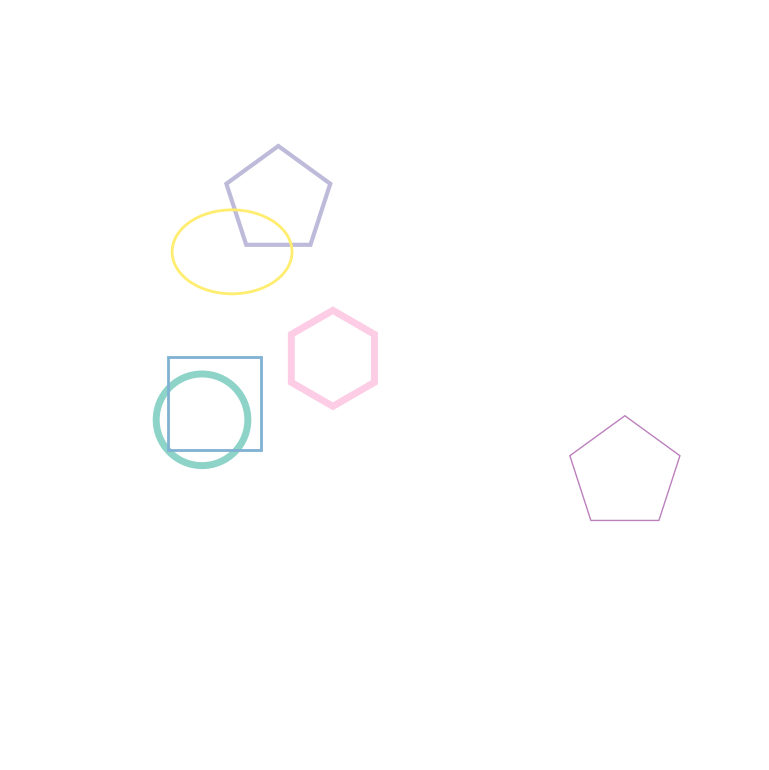[{"shape": "circle", "thickness": 2.5, "radius": 0.3, "center": [0.262, 0.455]}, {"shape": "pentagon", "thickness": 1.5, "radius": 0.35, "center": [0.361, 0.739]}, {"shape": "square", "thickness": 1, "radius": 0.3, "center": [0.279, 0.476]}, {"shape": "hexagon", "thickness": 2.5, "radius": 0.31, "center": [0.432, 0.535]}, {"shape": "pentagon", "thickness": 0.5, "radius": 0.38, "center": [0.812, 0.385]}, {"shape": "oval", "thickness": 1, "radius": 0.39, "center": [0.301, 0.673]}]